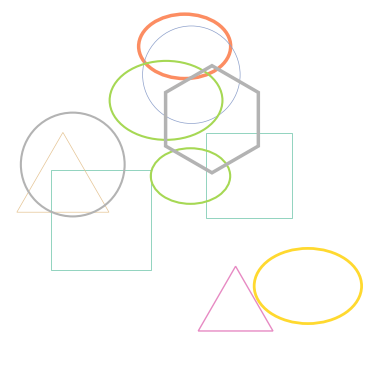[{"shape": "square", "thickness": 0.5, "radius": 0.65, "center": [0.261, 0.428]}, {"shape": "square", "thickness": 0.5, "radius": 0.56, "center": [0.647, 0.544]}, {"shape": "oval", "thickness": 2.5, "radius": 0.6, "center": [0.48, 0.88]}, {"shape": "circle", "thickness": 0.5, "radius": 0.63, "center": [0.497, 0.806]}, {"shape": "triangle", "thickness": 1, "radius": 0.56, "center": [0.612, 0.196]}, {"shape": "oval", "thickness": 1.5, "radius": 0.52, "center": [0.495, 0.543]}, {"shape": "oval", "thickness": 1.5, "radius": 0.73, "center": [0.431, 0.739]}, {"shape": "oval", "thickness": 2, "radius": 0.7, "center": [0.8, 0.257]}, {"shape": "triangle", "thickness": 0.5, "radius": 0.69, "center": [0.163, 0.518]}, {"shape": "hexagon", "thickness": 2.5, "radius": 0.7, "center": [0.551, 0.69]}, {"shape": "circle", "thickness": 1.5, "radius": 0.67, "center": [0.189, 0.573]}]